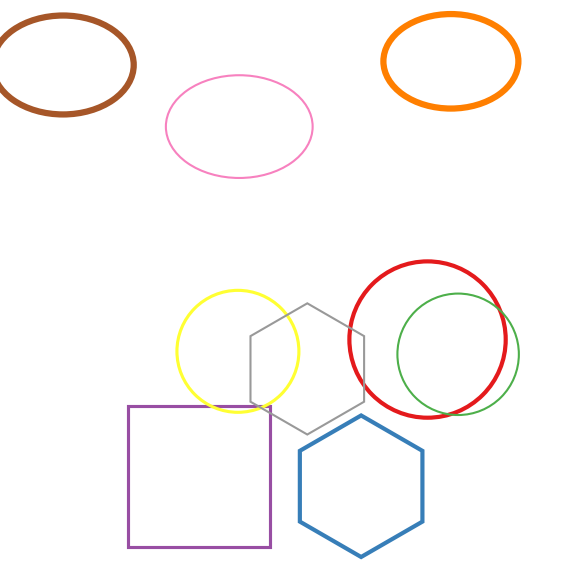[{"shape": "circle", "thickness": 2, "radius": 0.68, "center": [0.74, 0.411]}, {"shape": "hexagon", "thickness": 2, "radius": 0.61, "center": [0.625, 0.157]}, {"shape": "circle", "thickness": 1, "radius": 0.53, "center": [0.793, 0.386]}, {"shape": "square", "thickness": 1.5, "radius": 0.61, "center": [0.345, 0.174]}, {"shape": "oval", "thickness": 3, "radius": 0.58, "center": [0.781, 0.893]}, {"shape": "circle", "thickness": 1.5, "radius": 0.53, "center": [0.412, 0.391]}, {"shape": "oval", "thickness": 3, "radius": 0.61, "center": [0.109, 0.887]}, {"shape": "oval", "thickness": 1, "radius": 0.64, "center": [0.414, 0.78]}, {"shape": "hexagon", "thickness": 1, "radius": 0.57, "center": [0.532, 0.36]}]